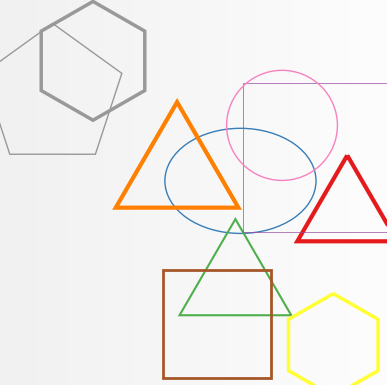[{"shape": "triangle", "thickness": 3, "radius": 0.74, "center": [0.896, 0.448]}, {"shape": "oval", "thickness": 1, "radius": 0.98, "center": [0.621, 0.53]}, {"shape": "triangle", "thickness": 1.5, "radius": 0.83, "center": [0.607, 0.264]}, {"shape": "square", "thickness": 0.5, "radius": 0.97, "center": [0.822, 0.592]}, {"shape": "triangle", "thickness": 3, "radius": 0.91, "center": [0.457, 0.552]}, {"shape": "hexagon", "thickness": 2.5, "radius": 0.67, "center": [0.86, 0.104]}, {"shape": "square", "thickness": 2, "radius": 0.7, "center": [0.561, 0.159]}, {"shape": "circle", "thickness": 1, "radius": 0.71, "center": [0.728, 0.674]}, {"shape": "hexagon", "thickness": 2.5, "radius": 0.77, "center": [0.24, 0.842]}, {"shape": "pentagon", "thickness": 1, "radius": 0.94, "center": [0.136, 0.751]}]